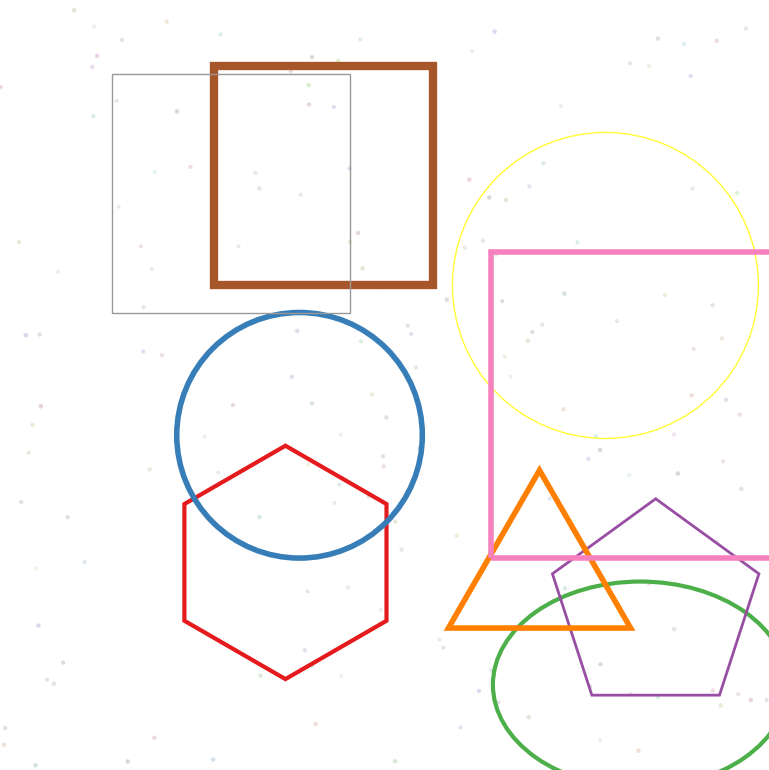[{"shape": "hexagon", "thickness": 1.5, "radius": 0.76, "center": [0.371, 0.27]}, {"shape": "circle", "thickness": 2, "radius": 0.8, "center": [0.389, 0.435]}, {"shape": "oval", "thickness": 1.5, "radius": 0.96, "center": [0.832, 0.111]}, {"shape": "pentagon", "thickness": 1, "radius": 0.7, "center": [0.852, 0.211]}, {"shape": "triangle", "thickness": 2, "radius": 0.68, "center": [0.701, 0.253]}, {"shape": "circle", "thickness": 0.5, "radius": 0.99, "center": [0.786, 0.629]}, {"shape": "square", "thickness": 3, "radius": 0.71, "center": [0.421, 0.773]}, {"shape": "square", "thickness": 2, "radius": 0.99, "center": [0.837, 0.474]}, {"shape": "square", "thickness": 0.5, "radius": 0.77, "center": [0.3, 0.749]}]